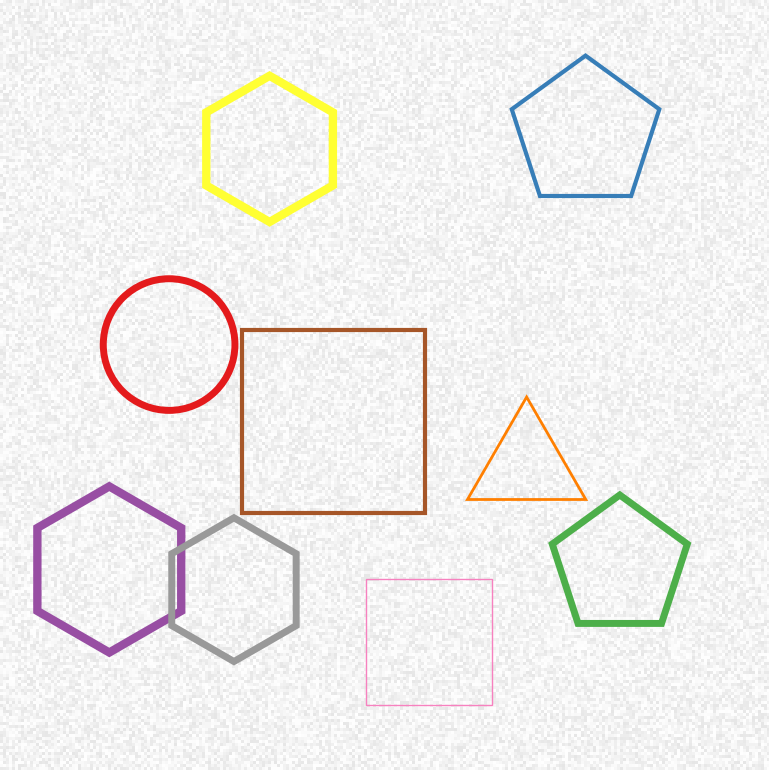[{"shape": "circle", "thickness": 2.5, "radius": 0.43, "center": [0.22, 0.553]}, {"shape": "pentagon", "thickness": 1.5, "radius": 0.5, "center": [0.76, 0.827]}, {"shape": "pentagon", "thickness": 2.5, "radius": 0.46, "center": [0.805, 0.265]}, {"shape": "hexagon", "thickness": 3, "radius": 0.54, "center": [0.142, 0.26]}, {"shape": "triangle", "thickness": 1, "radius": 0.44, "center": [0.684, 0.396]}, {"shape": "hexagon", "thickness": 3, "radius": 0.47, "center": [0.35, 0.807]}, {"shape": "square", "thickness": 1.5, "radius": 0.6, "center": [0.433, 0.452]}, {"shape": "square", "thickness": 0.5, "radius": 0.41, "center": [0.557, 0.167]}, {"shape": "hexagon", "thickness": 2.5, "radius": 0.47, "center": [0.304, 0.234]}]